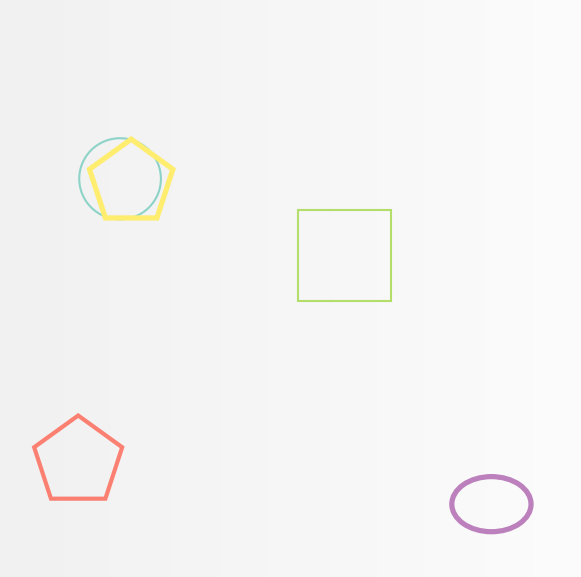[{"shape": "circle", "thickness": 1, "radius": 0.35, "center": [0.207, 0.69]}, {"shape": "pentagon", "thickness": 2, "radius": 0.4, "center": [0.134, 0.2]}, {"shape": "square", "thickness": 1, "radius": 0.4, "center": [0.593, 0.557]}, {"shape": "oval", "thickness": 2.5, "radius": 0.34, "center": [0.845, 0.126]}, {"shape": "pentagon", "thickness": 2.5, "radius": 0.38, "center": [0.226, 0.683]}]